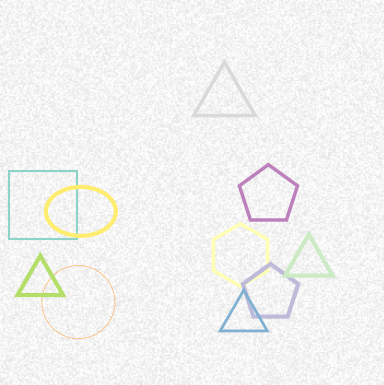[{"shape": "square", "thickness": 1.5, "radius": 0.44, "center": [0.112, 0.467]}, {"shape": "hexagon", "thickness": 2.5, "radius": 0.41, "center": [0.625, 0.338]}, {"shape": "pentagon", "thickness": 3, "radius": 0.38, "center": [0.703, 0.239]}, {"shape": "triangle", "thickness": 2, "radius": 0.35, "center": [0.633, 0.176]}, {"shape": "circle", "thickness": 0.5, "radius": 0.48, "center": [0.204, 0.215]}, {"shape": "triangle", "thickness": 3, "radius": 0.34, "center": [0.105, 0.268]}, {"shape": "triangle", "thickness": 2.5, "radius": 0.46, "center": [0.583, 0.746]}, {"shape": "pentagon", "thickness": 2.5, "radius": 0.4, "center": [0.697, 0.493]}, {"shape": "triangle", "thickness": 3, "radius": 0.36, "center": [0.802, 0.32]}, {"shape": "oval", "thickness": 3, "radius": 0.45, "center": [0.21, 0.451]}]